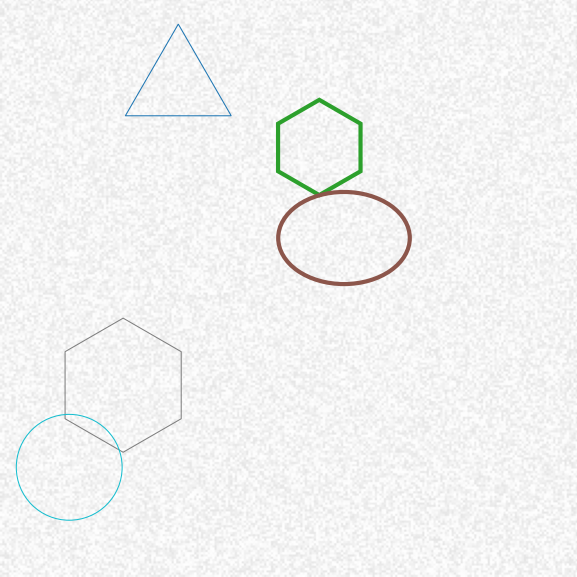[{"shape": "triangle", "thickness": 0.5, "radius": 0.53, "center": [0.309, 0.852]}, {"shape": "hexagon", "thickness": 2, "radius": 0.41, "center": [0.553, 0.744]}, {"shape": "oval", "thickness": 2, "radius": 0.57, "center": [0.596, 0.587]}, {"shape": "hexagon", "thickness": 0.5, "radius": 0.58, "center": [0.213, 0.332]}, {"shape": "circle", "thickness": 0.5, "radius": 0.46, "center": [0.12, 0.19]}]